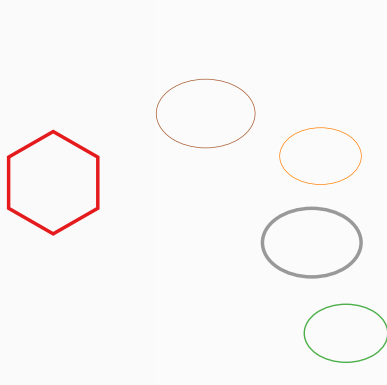[{"shape": "hexagon", "thickness": 2.5, "radius": 0.66, "center": [0.137, 0.525]}, {"shape": "oval", "thickness": 1, "radius": 0.54, "center": [0.893, 0.134]}, {"shape": "oval", "thickness": 0.5, "radius": 0.53, "center": [0.827, 0.594]}, {"shape": "oval", "thickness": 0.5, "radius": 0.64, "center": [0.531, 0.705]}, {"shape": "oval", "thickness": 2.5, "radius": 0.64, "center": [0.805, 0.37]}]